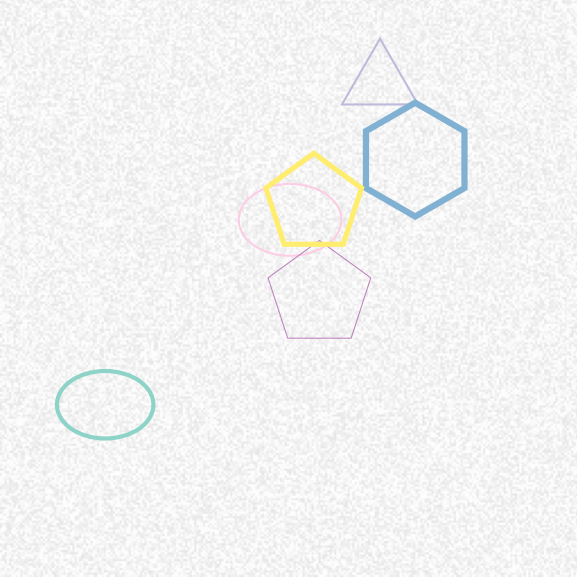[{"shape": "oval", "thickness": 2, "radius": 0.42, "center": [0.182, 0.298]}, {"shape": "triangle", "thickness": 1, "radius": 0.38, "center": [0.658, 0.856]}, {"shape": "hexagon", "thickness": 3, "radius": 0.49, "center": [0.719, 0.723]}, {"shape": "oval", "thickness": 1, "radius": 0.44, "center": [0.502, 0.618]}, {"shape": "pentagon", "thickness": 0.5, "radius": 0.47, "center": [0.553, 0.489]}, {"shape": "pentagon", "thickness": 2.5, "radius": 0.44, "center": [0.543, 0.647]}]